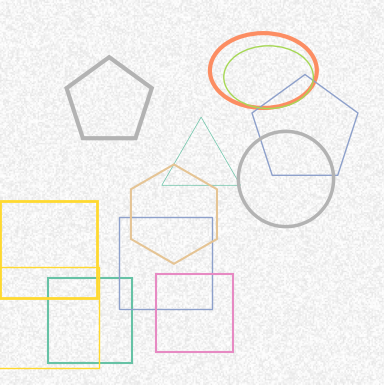[{"shape": "triangle", "thickness": 0.5, "radius": 0.59, "center": [0.522, 0.578]}, {"shape": "square", "thickness": 1.5, "radius": 0.55, "center": [0.234, 0.167]}, {"shape": "oval", "thickness": 3, "radius": 0.69, "center": [0.684, 0.817]}, {"shape": "square", "thickness": 1, "radius": 0.6, "center": [0.43, 0.317]}, {"shape": "pentagon", "thickness": 1, "radius": 0.72, "center": [0.792, 0.662]}, {"shape": "square", "thickness": 1.5, "radius": 0.5, "center": [0.505, 0.187]}, {"shape": "oval", "thickness": 1, "radius": 0.58, "center": [0.698, 0.8]}, {"shape": "square", "thickness": 1, "radius": 0.66, "center": [0.127, 0.176]}, {"shape": "square", "thickness": 2, "radius": 0.63, "center": [0.126, 0.353]}, {"shape": "hexagon", "thickness": 1.5, "radius": 0.65, "center": [0.452, 0.444]}, {"shape": "pentagon", "thickness": 3, "radius": 0.58, "center": [0.284, 0.735]}, {"shape": "circle", "thickness": 2.5, "radius": 0.62, "center": [0.743, 0.535]}]